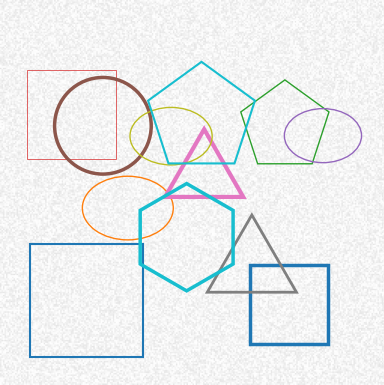[{"shape": "square", "thickness": 1.5, "radius": 0.73, "center": [0.225, 0.22]}, {"shape": "square", "thickness": 2.5, "radius": 0.51, "center": [0.751, 0.21]}, {"shape": "oval", "thickness": 1, "radius": 0.59, "center": [0.332, 0.46]}, {"shape": "pentagon", "thickness": 1, "radius": 0.6, "center": [0.74, 0.672]}, {"shape": "square", "thickness": 0.5, "radius": 0.58, "center": [0.186, 0.703]}, {"shape": "oval", "thickness": 1, "radius": 0.5, "center": [0.839, 0.648]}, {"shape": "circle", "thickness": 2.5, "radius": 0.63, "center": [0.267, 0.673]}, {"shape": "triangle", "thickness": 3, "radius": 0.59, "center": [0.53, 0.547]}, {"shape": "triangle", "thickness": 2, "radius": 0.67, "center": [0.654, 0.308]}, {"shape": "oval", "thickness": 1, "radius": 0.53, "center": [0.444, 0.646]}, {"shape": "hexagon", "thickness": 2.5, "radius": 0.7, "center": [0.485, 0.384]}, {"shape": "pentagon", "thickness": 1.5, "radius": 0.73, "center": [0.523, 0.694]}]